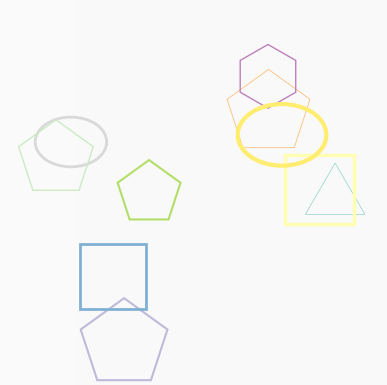[{"shape": "triangle", "thickness": 0.5, "radius": 0.44, "center": [0.865, 0.488]}, {"shape": "square", "thickness": 2.5, "radius": 0.45, "center": [0.824, 0.507]}, {"shape": "pentagon", "thickness": 1.5, "radius": 0.59, "center": [0.32, 0.108]}, {"shape": "square", "thickness": 2, "radius": 0.42, "center": [0.292, 0.281]}, {"shape": "pentagon", "thickness": 0.5, "radius": 0.56, "center": [0.693, 0.707]}, {"shape": "pentagon", "thickness": 1.5, "radius": 0.43, "center": [0.385, 0.499]}, {"shape": "oval", "thickness": 2, "radius": 0.46, "center": [0.183, 0.631]}, {"shape": "hexagon", "thickness": 1, "radius": 0.41, "center": [0.692, 0.802]}, {"shape": "pentagon", "thickness": 1, "radius": 0.51, "center": [0.144, 0.588]}, {"shape": "oval", "thickness": 3, "radius": 0.57, "center": [0.728, 0.65]}]